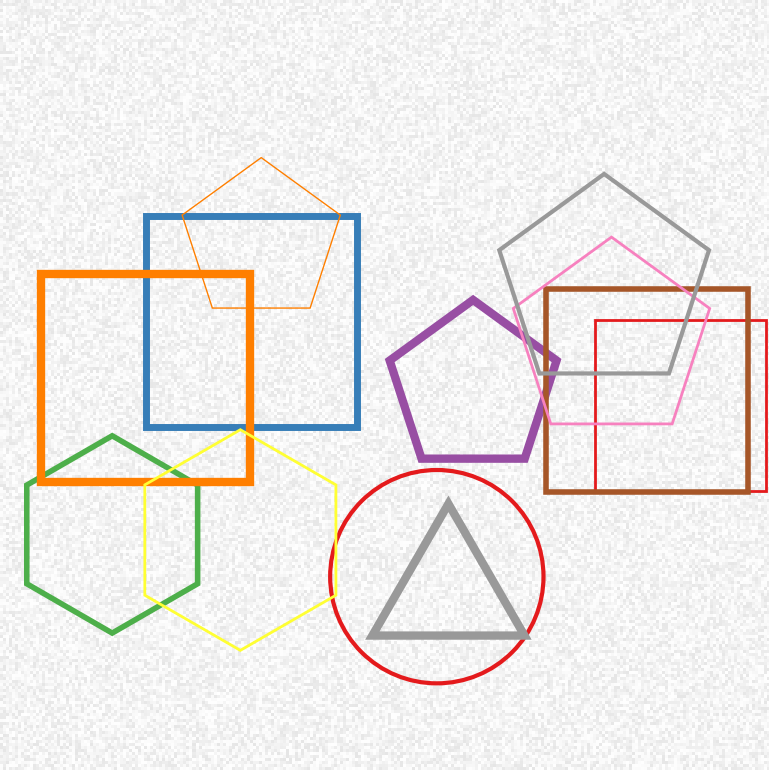[{"shape": "circle", "thickness": 1.5, "radius": 0.69, "center": [0.567, 0.251]}, {"shape": "square", "thickness": 1, "radius": 0.56, "center": [0.884, 0.473]}, {"shape": "square", "thickness": 2.5, "radius": 0.69, "center": [0.326, 0.582]}, {"shape": "hexagon", "thickness": 2, "radius": 0.64, "center": [0.146, 0.306]}, {"shape": "pentagon", "thickness": 3, "radius": 0.57, "center": [0.614, 0.497]}, {"shape": "square", "thickness": 3, "radius": 0.68, "center": [0.189, 0.509]}, {"shape": "pentagon", "thickness": 0.5, "radius": 0.54, "center": [0.339, 0.687]}, {"shape": "hexagon", "thickness": 1, "radius": 0.72, "center": [0.312, 0.299]}, {"shape": "square", "thickness": 2, "radius": 0.66, "center": [0.84, 0.493]}, {"shape": "pentagon", "thickness": 1, "radius": 0.67, "center": [0.794, 0.558]}, {"shape": "triangle", "thickness": 3, "radius": 0.57, "center": [0.582, 0.232]}, {"shape": "pentagon", "thickness": 1.5, "radius": 0.72, "center": [0.785, 0.631]}]